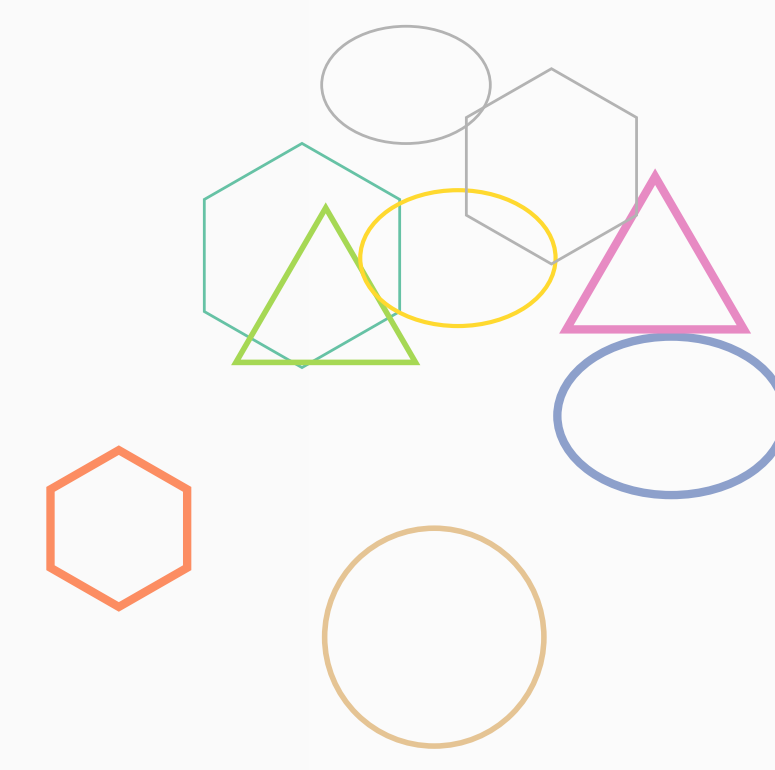[{"shape": "hexagon", "thickness": 1, "radius": 0.73, "center": [0.39, 0.668]}, {"shape": "hexagon", "thickness": 3, "radius": 0.51, "center": [0.153, 0.314]}, {"shape": "oval", "thickness": 3, "radius": 0.74, "center": [0.866, 0.46]}, {"shape": "triangle", "thickness": 3, "radius": 0.66, "center": [0.845, 0.638]}, {"shape": "triangle", "thickness": 2, "radius": 0.67, "center": [0.42, 0.596]}, {"shape": "oval", "thickness": 1.5, "radius": 0.63, "center": [0.591, 0.665]}, {"shape": "circle", "thickness": 2, "radius": 0.71, "center": [0.56, 0.173]}, {"shape": "hexagon", "thickness": 1, "radius": 0.63, "center": [0.712, 0.784]}, {"shape": "oval", "thickness": 1, "radius": 0.54, "center": [0.524, 0.89]}]